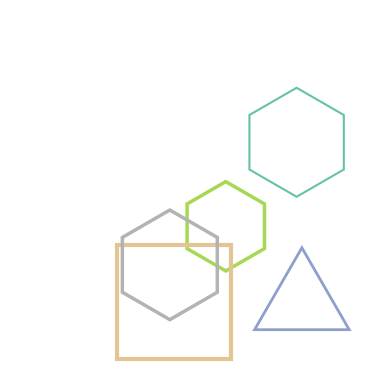[{"shape": "hexagon", "thickness": 1.5, "radius": 0.71, "center": [0.77, 0.63]}, {"shape": "triangle", "thickness": 2, "radius": 0.71, "center": [0.784, 0.215]}, {"shape": "hexagon", "thickness": 2.5, "radius": 0.58, "center": [0.586, 0.412]}, {"shape": "square", "thickness": 3, "radius": 0.74, "center": [0.452, 0.215]}, {"shape": "hexagon", "thickness": 2.5, "radius": 0.71, "center": [0.441, 0.312]}]